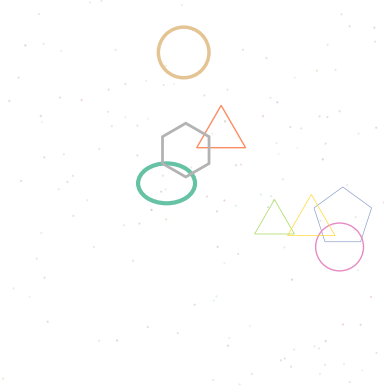[{"shape": "oval", "thickness": 3, "radius": 0.37, "center": [0.433, 0.524]}, {"shape": "triangle", "thickness": 1, "radius": 0.37, "center": [0.574, 0.653]}, {"shape": "pentagon", "thickness": 0.5, "radius": 0.39, "center": [0.89, 0.436]}, {"shape": "circle", "thickness": 1, "radius": 0.31, "center": [0.882, 0.359]}, {"shape": "triangle", "thickness": 0.5, "radius": 0.3, "center": [0.713, 0.422]}, {"shape": "triangle", "thickness": 0.5, "radius": 0.36, "center": [0.809, 0.424]}, {"shape": "circle", "thickness": 2.5, "radius": 0.33, "center": [0.477, 0.864]}, {"shape": "hexagon", "thickness": 2, "radius": 0.35, "center": [0.483, 0.61]}]